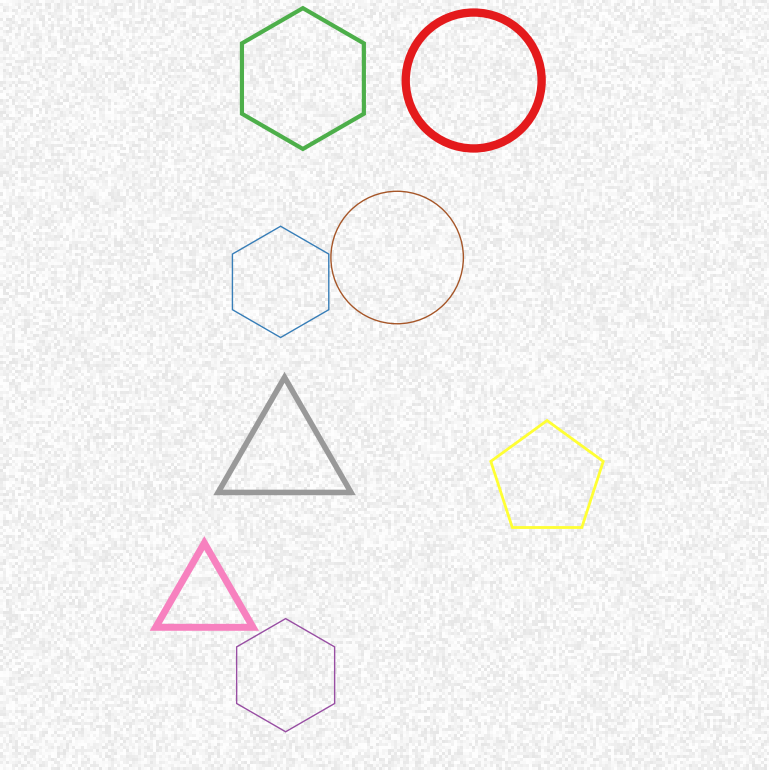[{"shape": "circle", "thickness": 3, "radius": 0.44, "center": [0.615, 0.895]}, {"shape": "hexagon", "thickness": 0.5, "radius": 0.36, "center": [0.364, 0.634]}, {"shape": "hexagon", "thickness": 1.5, "radius": 0.46, "center": [0.393, 0.898]}, {"shape": "hexagon", "thickness": 0.5, "radius": 0.37, "center": [0.371, 0.123]}, {"shape": "pentagon", "thickness": 1, "radius": 0.38, "center": [0.71, 0.377]}, {"shape": "circle", "thickness": 0.5, "radius": 0.43, "center": [0.516, 0.666]}, {"shape": "triangle", "thickness": 2.5, "radius": 0.36, "center": [0.265, 0.222]}, {"shape": "triangle", "thickness": 2, "radius": 0.5, "center": [0.37, 0.41]}]